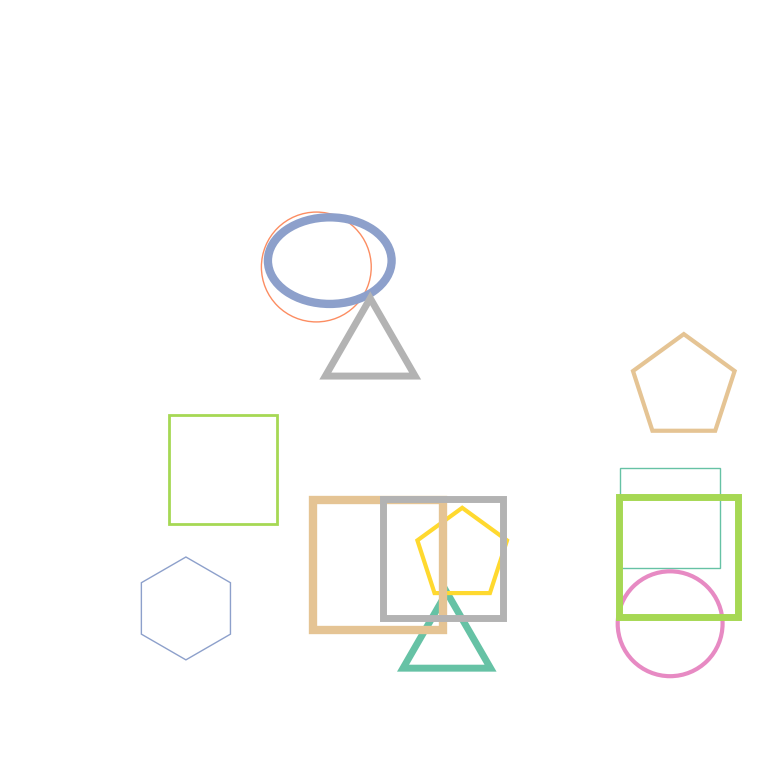[{"shape": "square", "thickness": 0.5, "radius": 0.32, "center": [0.87, 0.327]}, {"shape": "triangle", "thickness": 2.5, "radius": 0.33, "center": [0.58, 0.165]}, {"shape": "circle", "thickness": 0.5, "radius": 0.36, "center": [0.411, 0.653]}, {"shape": "hexagon", "thickness": 0.5, "radius": 0.33, "center": [0.241, 0.21]}, {"shape": "oval", "thickness": 3, "radius": 0.4, "center": [0.428, 0.661]}, {"shape": "circle", "thickness": 1.5, "radius": 0.34, "center": [0.87, 0.19]}, {"shape": "square", "thickness": 2.5, "radius": 0.39, "center": [0.881, 0.277]}, {"shape": "square", "thickness": 1, "radius": 0.35, "center": [0.289, 0.39]}, {"shape": "pentagon", "thickness": 1.5, "radius": 0.31, "center": [0.6, 0.279]}, {"shape": "pentagon", "thickness": 1.5, "radius": 0.35, "center": [0.888, 0.497]}, {"shape": "square", "thickness": 3, "radius": 0.42, "center": [0.491, 0.267]}, {"shape": "triangle", "thickness": 2.5, "radius": 0.34, "center": [0.481, 0.545]}, {"shape": "square", "thickness": 2.5, "radius": 0.39, "center": [0.575, 0.275]}]